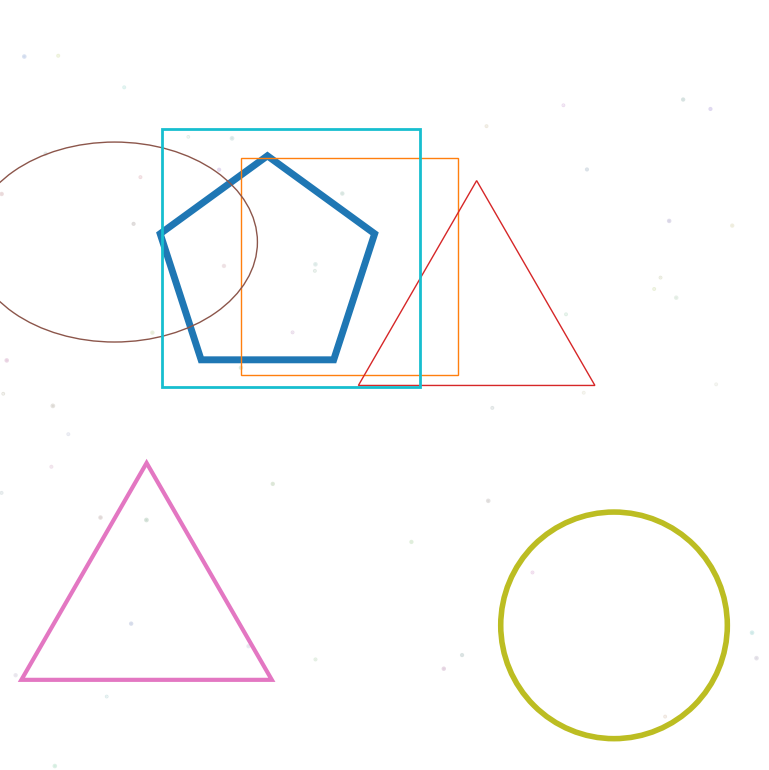[{"shape": "pentagon", "thickness": 2.5, "radius": 0.73, "center": [0.347, 0.651]}, {"shape": "square", "thickness": 0.5, "radius": 0.7, "center": [0.454, 0.654]}, {"shape": "triangle", "thickness": 0.5, "radius": 0.89, "center": [0.619, 0.588]}, {"shape": "oval", "thickness": 0.5, "radius": 0.93, "center": [0.149, 0.686]}, {"shape": "triangle", "thickness": 1.5, "radius": 0.94, "center": [0.19, 0.211]}, {"shape": "circle", "thickness": 2, "radius": 0.74, "center": [0.797, 0.188]}, {"shape": "square", "thickness": 1, "radius": 0.84, "center": [0.378, 0.665]}]